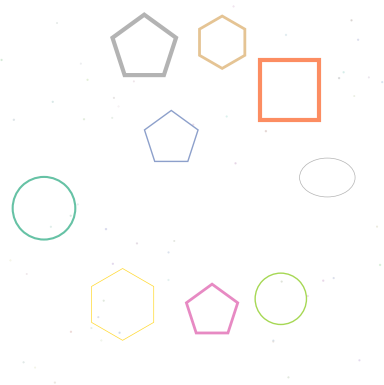[{"shape": "circle", "thickness": 1.5, "radius": 0.41, "center": [0.114, 0.459]}, {"shape": "square", "thickness": 3, "radius": 0.38, "center": [0.753, 0.766]}, {"shape": "pentagon", "thickness": 1, "radius": 0.37, "center": [0.445, 0.64]}, {"shape": "pentagon", "thickness": 2, "radius": 0.35, "center": [0.551, 0.192]}, {"shape": "circle", "thickness": 1, "radius": 0.33, "center": [0.729, 0.224]}, {"shape": "hexagon", "thickness": 0.5, "radius": 0.47, "center": [0.318, 0.209]}, {"shape": "hexagon", "thickness": 2, "radius": 0.34, "center": [0.577, 0.89]}, {"shape": "pentagon", "thickness": 3, "radius": 0.43, "center": [0.375, 0.875]}, {"shape": "oval", "thickness": 0.5, "radius": 0.36, "center": [0.85, 0.539]}]